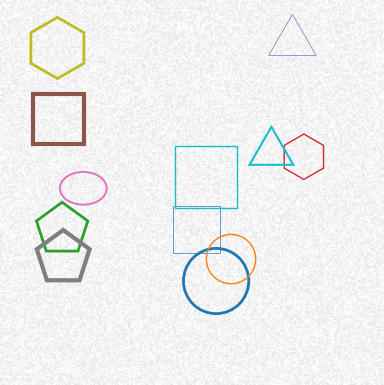[{"shape": "square", "thickness": 0.5, "radius": 0.3, "center": [0.511, 0.403]}, {"shape": "circle", "thickness": 2, "radius": 0.42, "center": [0.561, 0.27]}, {"shape": "circle", "thickness": 1, "radius": 0.32, "center": [0.6, 0.327]}, {"shape": "pentagon", "thickness": 2, "radius": 0.35, "center": [0.161, 0.405]}, {"shape": "hexagon", "thickness": 1, "radius": 0.29, "center": [0.789, 0.593]}, {"shape": "triangle", "thickness": 0.5, "radius": 0.36, "center": [0.759, 0.891]}, {"shape": "square", "thickness": 3, "radius": 0.33, "center": [0.152, 0.69]}, {"shape": "oval", "thickness": 1.5, "radius": 0.3, "center": [0.216, 0.511]}, {"shape": "pentagon", "thickness": 3, "radius": 0.36, "center": [0.164, 0.33]}, {"shape": "hexagon", "thickness": 2, "radius": 0.4, "center": [0.149, 0.875]}, {"shape": "square", "thickness": 1, "radius": 0.4, "center": [0.535, 0.54]}, {"shape": "triangle", "thickness": 1.5, "radius": 0.33, "center": [0.705, 0.605]}]